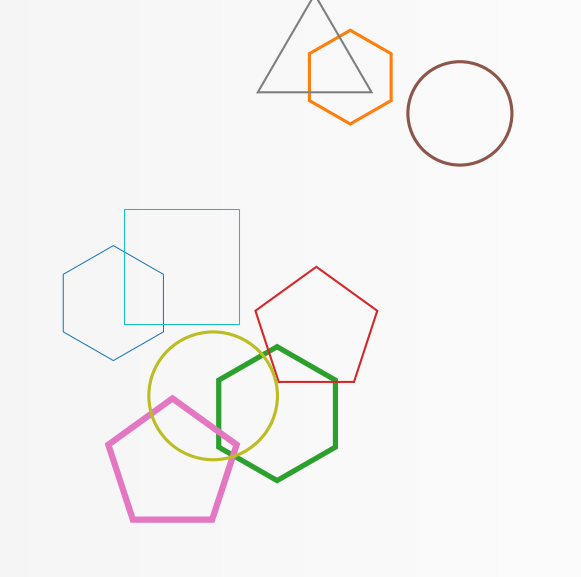[{"shape": "hexagon", "thickness": 0.5, "radius": 0.5, "center": [0.195, 0.474]}, {"shape": "hexagon", "thickness": 1.5, "radius": 0.41, "center": [0.603, 0.866]}, {"shape": "hexagon", "thickness": 2.5, "radius": 0.58, "center": [0.477, 0.283]}, {"shape": "pentagon", "thickness": 1, "radius": 0.55, "center": [0.544, 0.427]}, {"shape": "circle", "thickness": 1.5, "radius": 0.45, "center": [0.791, 0.803]}, {"shape": "pentagon", "thickness": 3, "radius": 0.58, "center": [0.297, 0.193]}, {"shape": "triangle", "thickness": 1, "radius": 0.57, "center": [0.541, 0.896]}, {"shape": "circle", "thickness": 1.5, "radius": 0.55, "center": [0.367, 0.314]}, {"shape": "square", "thickness": 0.5, "radius": 0.49, "center": [0.313, 0.538]}]